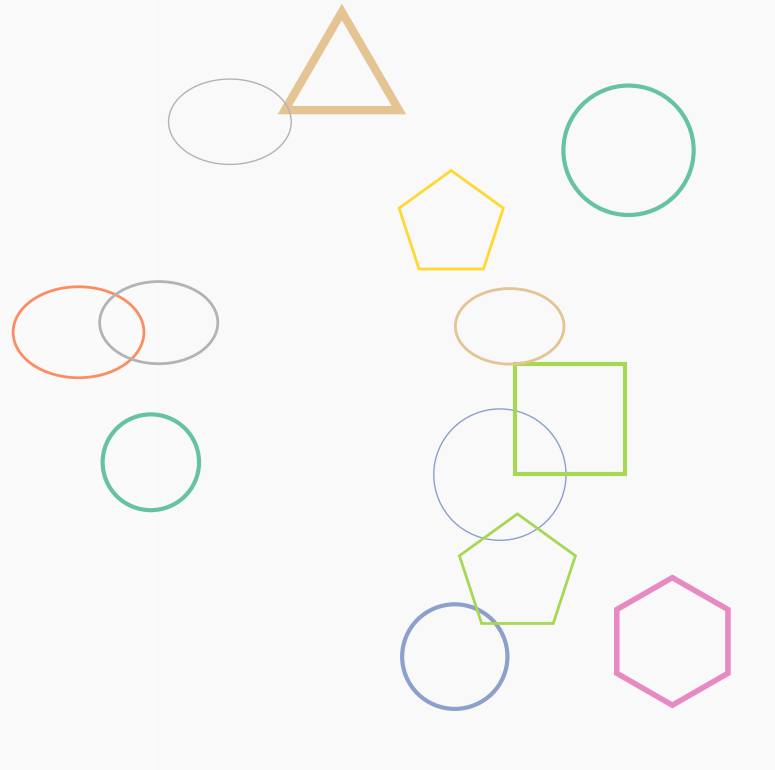[{"shape": "circle", "thickness": 1.5, "radius": 0.42, "center": [0.811, 0.805]}, {"shape": "circle", "thickness": 1.5, "radius": 0.31, "center": [0.195, 0.4]}, {"shape": "oval", "thickness": 1, "radius": 0.42, "center": [0.101, 0.569]}, {"shape": "circle", "thickness": 0.5, "radius": 0.43, "center": [0.645, 0.384]}, {"shape": "circle", "thickness": 1.5, "radius": 0.34, "center": [0.587, 0.147]}, {"shape": "hexagon", "thickness": 2, "radius": 0.41, "center": [0.868, 0.167]}, {"shape": "square", "thickness": 1.5, "radius": 0.36, "center": [0.736, 0.456]}, {"shape": "pentagon", "thickness": 1, "radius": 0.39, "center": [0.668, 0.254]}, {"shape": "pentagon", "thickness": 1, "radius": 0.35, "center": [0.582, 0.708]}, {"shape": "oval", "thickness": 1, "radius": 0.35, "center": [0.658, 0.576]}, {"shape": "triangle", "thickness": 3, "radius": 0.42, "center": [0.441, 0.899]}, {"shape": "oval", "thickness": 0.5, "radius": 0.4, "center": [0.297, 0.842]}, {"shape": "oval", "thickness": 1, "radius": 0.38, "center": [0.205, 0.581]}]